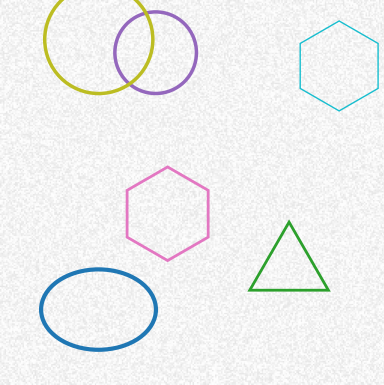[{"shape": "oval", "thickness": 3, "radius": 0.75, "center": [0.256, 0.196]}, {"shape": "triangle", "thickness": 2, "radius": 0.59, "center": [0.751, 0.305]}, {"shape": "circle", "thickness": 2.5, "radius": 0.53, "center": [0.404, 0.863]}, {"shape": "hexagon", "thickness": 2, "radius": 0.61, "center": [0.435, 0.445]}, {"shape": "circle", "thickness": 2.5, "radius": 0.7, "center": [0.257, 0.897]}, {"shape": "hexagon", "thickness": 1, "radius": 0.58, "center": [0.881, 0.829]}]